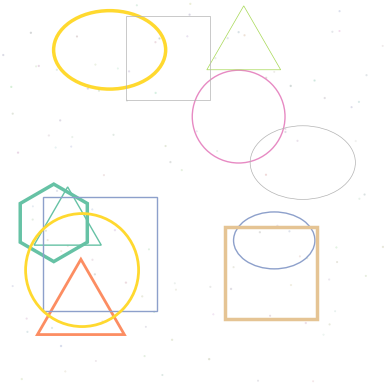[{"shape": "triangle", "thickness": 1, "radius": 0.5, "center": [0.176, 0.414]}, {"shape": "hexagon", "thickness": 2.5, "radius": 0.5, "center": [0.14, 0.421]}, {"shape": "triangle", "thickness": 2, "radius": 0.65, "center": [0.21, 0.196]}, {"shape": "oval", "thickness": 1, "radius": 0.53, "center": [0.712, 0.376]}, {"shape": "square", "thickness": 1, "radius": 0.74, "center": [0.259, 0.341]}, {"shape": "circle", "thickness": 1, "radius": 0.6, "center": [0.62, 0.697]}, {"shape": "triangle", "thickness": 0.5, "radius": 0.55, "center": [0.633, 0.874]}, {"shape": "circle", "thickness": 2, "radius": 0.73, "center": [0.213, 0.299]}, {"shape": "oval", "thickness": 2.5, "radius": 0.73, "center": [0.285, 0.87]}, {"shape": "square", "thickness": 2.5, "radius": 0.6, "center": [0.704, 0.291]}, {"shape": "oval", "thickness": 0.5, "radius": 0.68, "center": [0.786, 0.578]}, {"shape": "square", "thickness": 0.5, "radius": 0.55, "center": [0.437, 0.85]}]